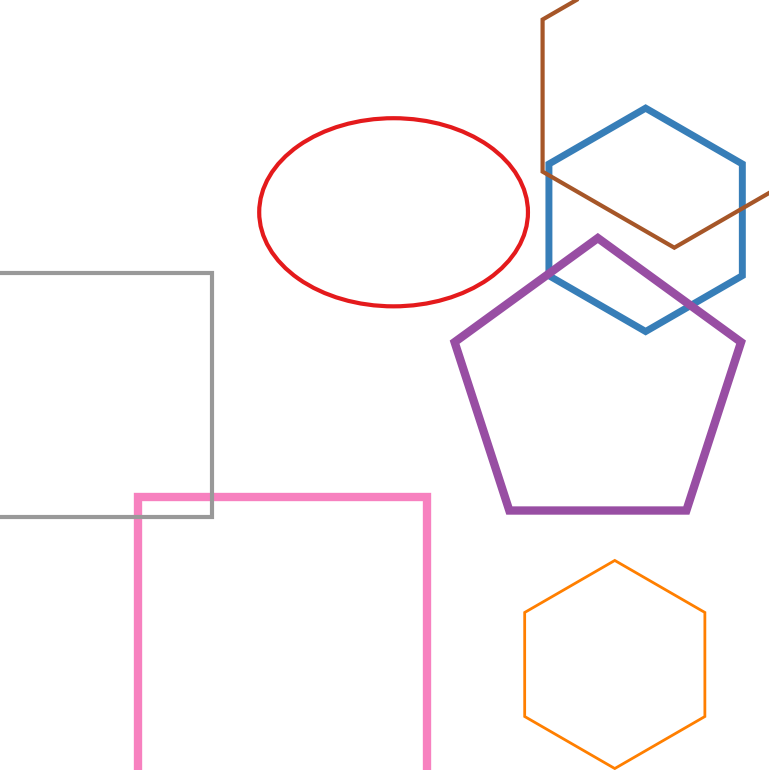[{"shape": "oval", "thickness": 1.5, "radius": 0.87, "center": [0.511, 0.724]}, {"shape": "hexagon", "thickness": 2.5, "radius": 0.73, "center": [0.838, 0.715]}, {"shape": "pentagon", "thickness": 3, "radius": 0.98, "center": [0.776, 0.495]}, {"shape": "hexagon", "thickness": 1, "radius": 0.68, "center": [0.798, 0.137]}, {"shape": "hexagon", "thickness": 1.5, "radius": 0.99, "center": [0.876, 0.876]}, {"shape": "square", "thickness": 3, "radius": 0.94, "center": [0.367, 0.168]}, {"shape": "square", "thickness": 1.5, "radius": 0.79, "center": [0.117, 0.487]}]